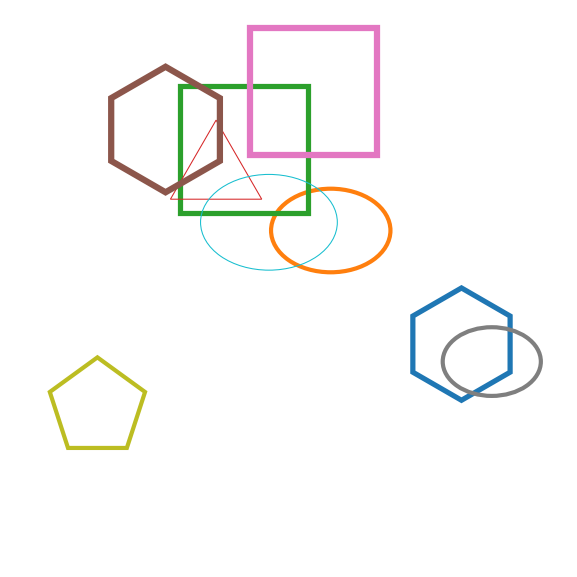[{"shape": "hexagon", "thickness": 2.5, "radius": 0.49, "center": [0.799, 0.403]}, {"shape": "oval", "thickness": 2, "radius": 0.52, "center": [0.573, 0.6]}, {"shape": "square", "thickness": 2.5, "radius": 0.55, "center": [0.422, 0.741]}, {"shape": "triangle", "thickness": 0.5, "radius": 0.46, "center": [0.374, 0.7]}, {"shape": "hexagon", "thickness": 3, "radius": 0.54, "center": [0.287, 0.775]}, {"shape": "square", "thickness": 3, "radius": 0.55, "center": [0.543, 0.841]}, {"shape": "oval", "thickness": 2, "radius": 0.42, "center": [0.852, 0.373]}, {"shape": "pentagon", "thickness": 2, "radius": 0.43, "center": [0.169, 0.294]}, {"shape": "oval", "thickness": 0.5, "radius": 0.59, "center": [0.466, 0.614]}]